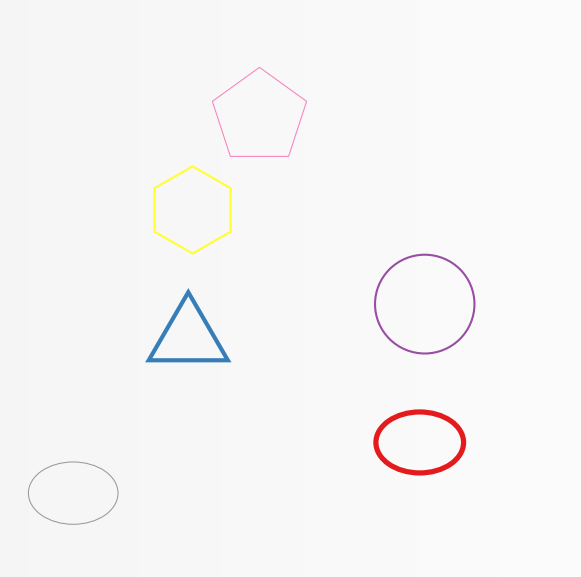[{"shape": "oval", "thickness": 2.5, "radius": 0.38, "center": [0.722, 0.233]}, {"shape": "triangle", "thickness": 2, "radius": 0.39, "center": [0.324, 0.415]}, {"shape": "circle", "thickness": 1, "radius": 0.43, "center": [0.731, 0.473]}, {"shape": "hexagon", "thickness": 1, "radius": 0.38, "center": [0.331, 0.636]}, {"shape": "pentagon", "thickness": 0.5, "radius": 0.43, "center": [0.446, 0.797]}, {"shape": "oval", "thickness": 0.5, "radius": 0.39, "center": [0.126, 0.145]}]